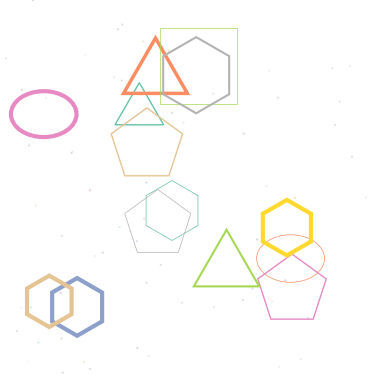[{"shape": "hexagon", "thickness": 0.5, "radius": 0.39, "center": [0.447, 0.453]}, {"shape": "triangle", "thickness": 1, "radius": 0.36, "center": [0.362, 0.712]}, {"shape": "oval", "thickness": 0.5, "radius": 0.44, "center": [0.755, 0.328]}, {"shape": "triangle", "thickness": 2.5, "radius": 0.48, "center": [0.404, 0.805]}, {"shape": "hexagon", "thickness": 3, "radius": 0.37, "center": [0.2, 0.203]}, {"shape": "oval", "thickness": 3, "radius": 0.43, "center": [0.114, 0.704]}, {"shape": "pentagon", "thickness": 1, "radius": 0.47, "center": [0.759, 0.247]}, {"shape": "triangle", "thickness": 1.5, "radius": 0.49, "center": [0.588, 0.305]}, {"shape": "square", "thickness": 0.5, "radius": 0.5, "center": [0.514, 0.829]}, {"shape": "hexagon", "thickness": 3, "radius": 0.36, "center": [0.745, 0.409]}, {"shape": "pentagon", "thickness": 1, "radius": 0.49, "center": [0.381, 0.622]}, {"shape": "hexagon", "thickness": 3, "radius": 0.33, "center": [0.128, 0.217]}, {"shape": "pentagon", "thickness": 0.5, "radius": 0.45, "center": [0.41, 0.417]}, {"shape": "hexagon", "thickness": 1.5, "radius": 0.49, "center": [0.51, 0.805]}]